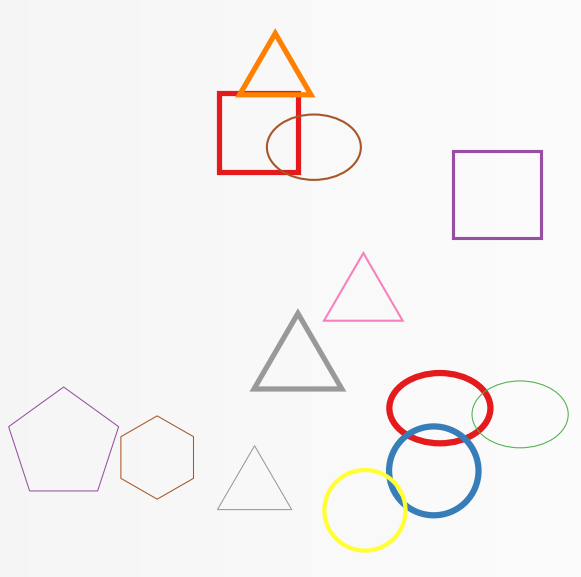[{"shape": "square", "thickness": 2.5, "radius": 0.34, "center": [0.445, 0.769]}, {"shape": "oval", "thickness": 3, "radius": 0.43, "center": [0.757, 0.292]}, {"shape": "circle", "thickness": 3, "radius": 0.38, "center": [0.746, 0.184]}, {"shape": "oval", "thickness": 0.5, "radius": 0.41, "center": [0.895, 0.282]}, {"shape": "square", "thickness": 1.5, "radius": 0.38, "center": [0.855, 0.662]}, {"shape": "pentagon", "thickness": 0.5, "radius": 0.5, "center": [0.109, 0.23]}, {"shape": "triangle", "thickness": 2.5, "radius": 0.35, "center": [0.474, 0.87]}, {"shape": "circle", "thickness": 2, "radius": 0.35, "center": [0.628, 0.115]}, {"shape": "oval", "thickness": 1, "radius": 0.4, "center": [0.54, 0.744]}, {"shape": "hexagon", "thickness": 0.5, "radius": 0.36, "center": [0.27, 0.207]}, {"shape": "triangle", "thickness": 1, "radius": 0.39, "center": [0.625, 0.483]}, {"shape": "triangle", "thickness": 0.5, "radius": 0.37, "center": [0.438, 0.154]}, {"shape": "triangle", "thickness": 2.5, "radius": 0.44, "center": [0.513, 0.369]}]